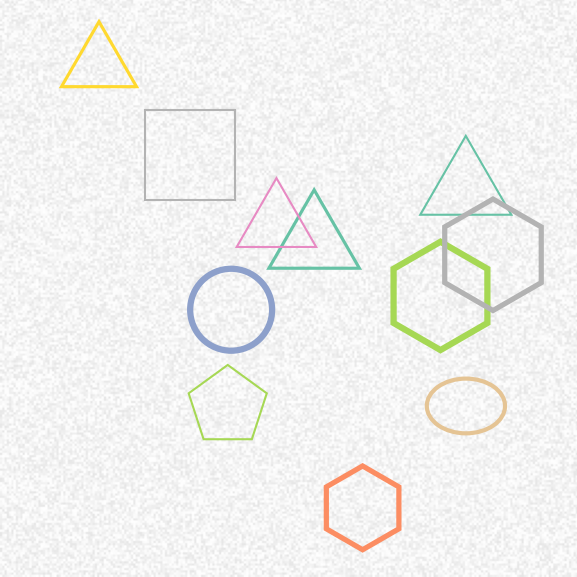[{"shape": "triangle", "thickness": 1, "radius": 0.46, "center": [0.807, 0.673]}, {"shape": "triangle", "thickness": 1.5, "radius": 0.45, "center": [0.544, 0.58]}, {"shape": "hexagon", "thickness": 2.5, "radius": 0.36, "center": [0.628, 0.12]}, {"shape": "circle", "thickness": 3, "radius": 0.35, "center": [0.4, 0.463]}, {"shape": "triangle", "thickness": 1, "radius": 0.4, "center": [0.479, 0.611]}, {"shape": "pentagon", "thickness": 1, "radius": 0.36, "center": [0.394, 0.296]}, {"shape": "hexagon", "thickness": 3, "radius": 0.47, "center": [0.763, 0.487]}, {"shape": "triangle", "thickness": 1.5, "radius": 0.38, "center": [0.171, 0.887]}, {"shape": "oval", "thickness": 2, "radius": 0.34, "center": [0.807, 0.296]}, {"shape": "hexagon", "thickness": 2.5, "radius": 0.48, "center": [0.854, 0.558]}, {"shape": "square", "thickness": 1, "radius": 0.39, "center": [0.329, 0.731]}]